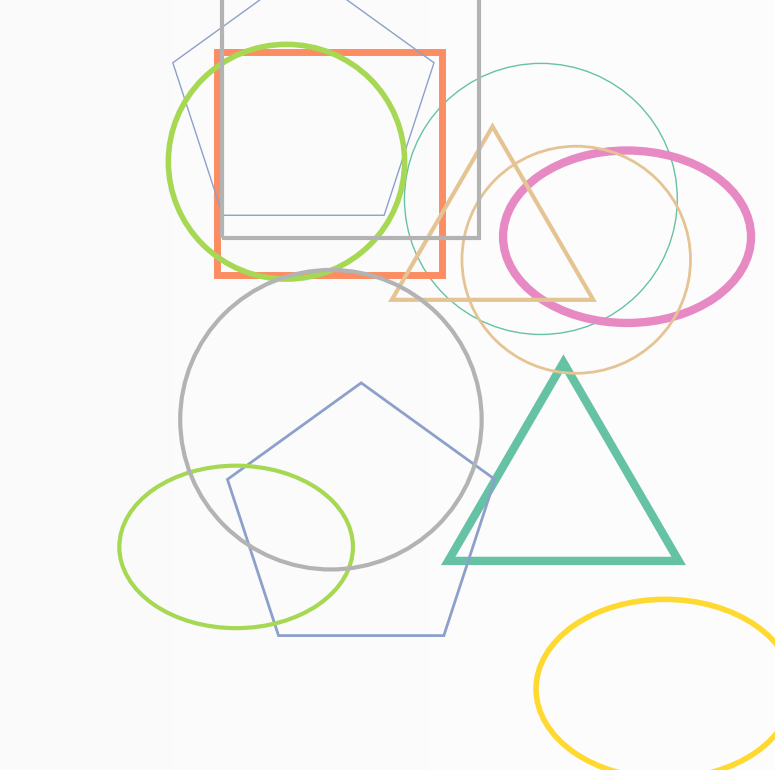[{"shape": "triangle", "thickness": 3, "radius": 0.86, "center": [0.727, 0.357]}, {"shape": "circle", "thickness": 0.5, "radius": 0.88, "center": [0.698, 0.742]}, {"shape": "square", "thickness": 2.5, "radius": 0.72, "center": [0.425, 0.788]}, {"shape": "pentagon", "thickness": 1, "radius": 0.91, "center": [0.466, 0.321]}, {"shape": "pentagon", "thickness": 0.5, "radius": 0.89, "center": [0.392, 0.864]}, {"shape": "oval", "thickness": 3, "radius": 0.8, "center": [0.809, 0.693]}, {"shape": "circle", "thickness": 2, "radius": 0.76, "center": [0.37, 0.79]}, {"shape": "oval", "thickness": 1.5, "radius": 0.75, "center": [0.305, 0.29]}, {"shape": "oval", "thickness": 2, "radius": 0.83, "center": [0.858, 0.105]}, {"shape": "triangle", "thickness": 1.5, "radius": 0.75, "center": [0.635, 0.686]}, {"shape": "circle", "thickness": 1, "radius": 0.74, "center": [0.744, 0.663]}, {"shape": "square", "thickness": 1.5, "radius": 0.83, "center": [0.452, 0.857]}, {"shape": "circle", "thickness": 1.5, "radius": 0.97, "center": [0.427, 0.455]}]